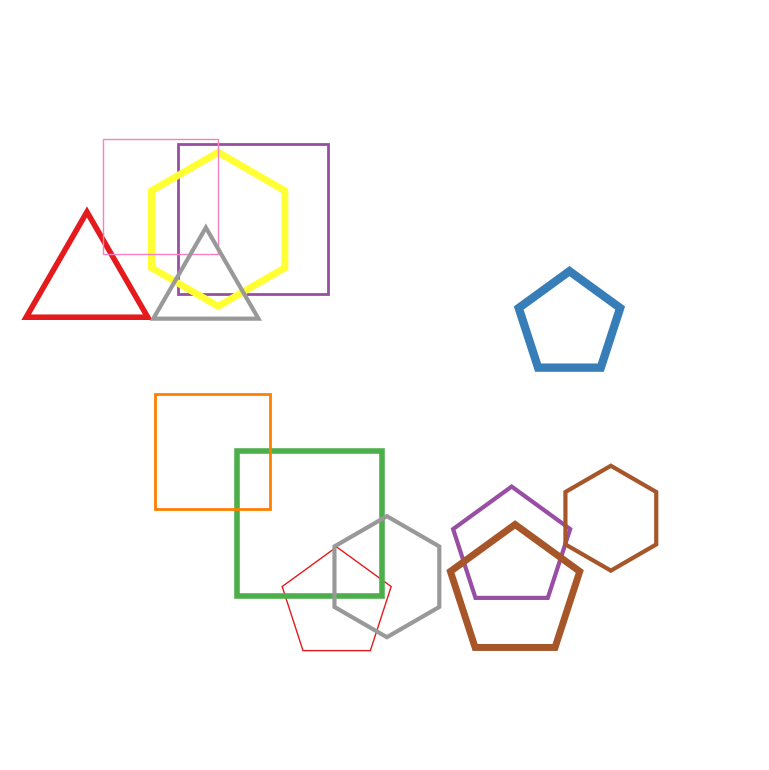[{"shape": "pentagon", "thickness": 0.5, "radius": 0.37, "center": [0.437, 0.215]}, {"shape": "triangle", "thickness": 2, "radius": 0.46, "center": [0.113, 0.634]}, {"shape": "pentagon", "thickness": 3, "radius": 0.35, "center": [0.74, 0.579]}, {"shape": "square", "thickness": 2, "radius": 0.47, "center": [0.402, 0.32]}, {"shape": "square", "thickness": 1, "radius": 0.49, "center": [0.328, 0.716]}, {"shape": "pentagon", "thickness": 1.5, "radius": 0.4, "center": [0.664, 0.288]}, {"shape": "square", "thickness": 1, "radius": 0.37, "center": [0.276, 0.414]}, {"shape": "hexagon", "thickness": 2.5, "radius": 0.5, "center": [0.283, 0.702]}, {"shape": "hexagon", "thickness": 1.5, "radius": 0.34, "center": [0.793, 0.327]}, {"shape": "pentagon", "thickness": 2.5, "radius": 0.44, "center": [0.669, 0.231]}, {"shape": "square", "thickness": 0.5, "radius": 0.37, "center": [0.209, 0.745]}, {"shape": "triangle", "thickness": 1.5, "radius": 0.39, "center": [0.267, 0.626]}, {"shape": "hexagon", "thickness": 1.5, "radius": 0.39, "center": [0.502, 0.251]}]